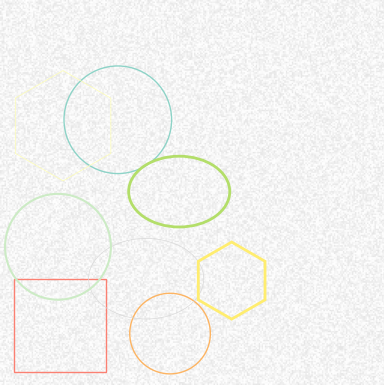[{"shape": "circle", "thickness": 1, "radius": 0.7, "center": [0.306, 0.689]}, {"shape": "hexagon", "thickness": 0.5, "radius": 0.72, "center": [0.164, 0.673]}, {"shape": "square", "thickness": 1, "radius": 0.6, "center": [0.155, 0.155]}, {"shape": "circle", "thickness": 1, "radius": 0.52, "center": [0.442, 0.134]}, {"shape": "oval", "thickness": 2, "radius": 0.66, "center": [0.465, 0.502]}, {"shape": "oval", "thickness": 0.5, "radius": 0.75, "center": [0.38, 0.276]}, {"shape": "circle", "thickness": 1.5, "radius": 0.69, "center": [0.151, 0.359]}, {"shape": "hexagon", "thickness": 2, "radius": 0.5, "center": [0.602, 0.271]}]